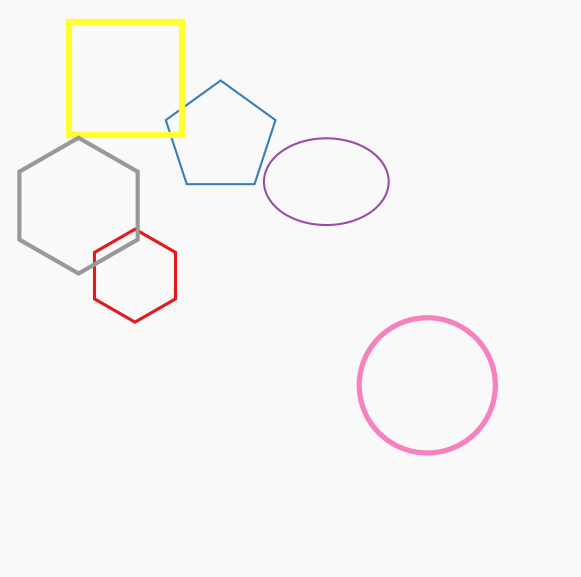[{"shape": "hexagon", "thickness": 1.5, "radius": 0.4, "center": [0.232, 0.522]}, {"shape": "pentagon", "thickness": 1, "radius": 0.5, "center": [0.38, 0.761]}, {"shape": "oval", "thickness": 1, "radius": 0.54, "center": [0.561, 0.685]}, {"shape": "square", "thickness": 3, "radius": 0.49, "center": [0.216, 0.863]}, {"shape": "circle", "thickness": 2.5, "radius": 0.59, "center": [0.735, 0.332]}, {"shape": "hexagon", "thickness": 2, "radius": 0.59, "center": [0.135, 0.643]}]